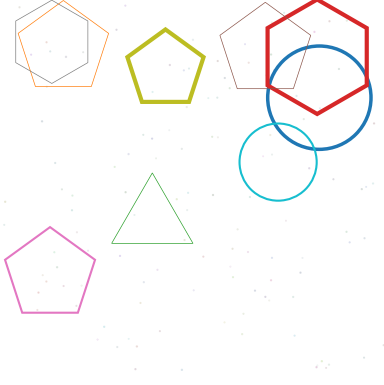[{"shape": "circle", "thickness": 2.5, "radius": 0.67, "center": [0.829, 0.746]}, {"shape": "pentagon", "thickness": 0.5, "radius": 0.62, "center": [0.165, 0.875]}, {"shape": "triangle", "thickness": 0.5, "radius": 0.61, "center": [0.396, 0.429]}, {"shape": "hexagon", "thickness": 3, "radius": 0.74, "center": [0.824, 0.853]}, {"shape": "pentagon", "thickness": 0.5, "radius": 0.62, "center": [0.689, 0.87]}, {"shape": "pentagon", "thickness": 1.5, "radius": 0.61, "center": [0.13, 0.287]}, {"shape": "hexagon", "thickness": 0.5, "radius": 0.54, "center": [0.135, 0.891]}, {"shape": "pentagon", "thickness": 3, "radius": 0.52, "center": [0.43, 0.819]}, {"shape": "circle", "thickness": 1.5, "radius": 0.5, "center": [0.722, 0.579]}]